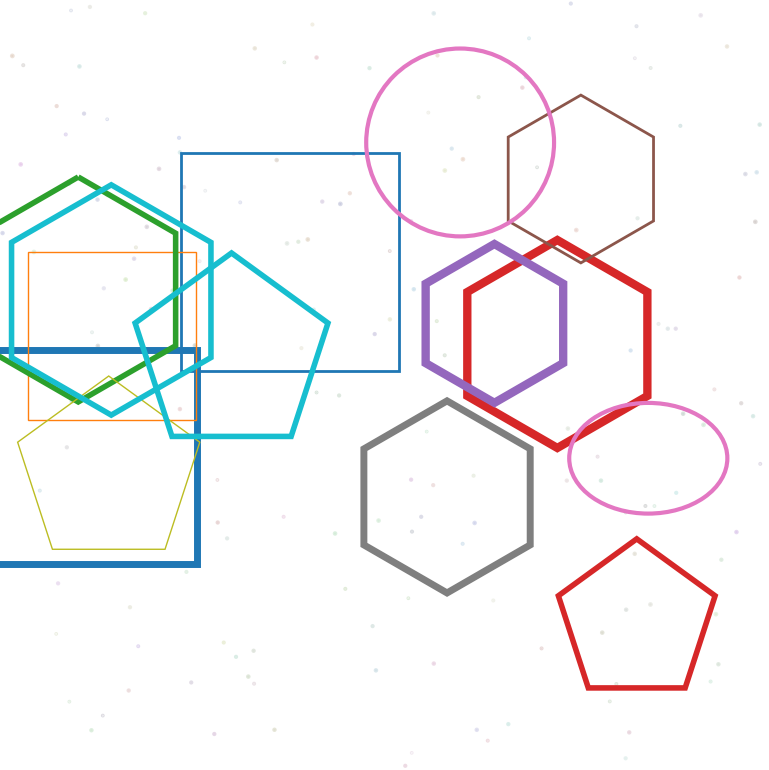[{"shape": "square", "thickness": 2.5, "radius": 0.7, "center": [0.117, 0.407]}, {"shape": "square", "thickness": 1, "radius": 0.71, "center": [0.376, 0.66]}, {"shape": "square", "thickness": 0.5, "radius": 0.54, "center": [0.145, 0.564]}, {"shape": "hexagon", "thickness": 2, "radius": 0.73, "center": [0.102, 0.624]}, {"shape": "hexagon", "thickness": 3, "radius": 0.68, "center": [0.724, 0.553]}, {"shape": "pentagon", "thickness": 2, "radius": 0.54, "center": [0.827, 0.193]}, {"shape": "hexagon", "thickness": 3, "radius": 0.52, "center": [0.642, 0.58]}, {"shape": "hexagon", "thickness": 1, "radius": 0.54, "center": [0.754, 0.768]}, {"shape": "oval", "thickness": 1.5, "radius": 0.51, "center": [0.842, 0.405]}, {"shape": "circle", "thickness": 1.5, "radius": 0.61, "center": [0.598, 0.815]}, {"shape": "hexagon", "thickness": 2.5, "radius": 0.62, "center": [0.581, 0.355]}, {"shape": "pentagon", "thickness": 0.5, "radius": 0.62, "center": [0.141, 0.387]}, {"shape": "pentagon", "thickness": 2, "radius": 0.66, "center": [0.301, 0.54]}, {"shape": "hexagon", "thickness": 2, "radius": 0.75, "center": [0.144, 0.61]}]